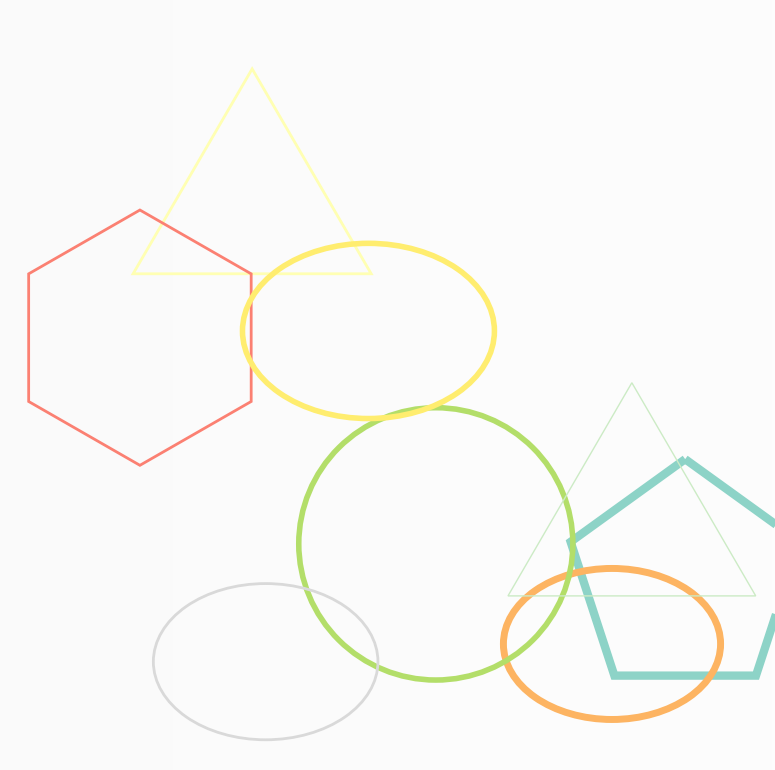[{"shape": "pentagon", "thickness": 3, "radius": 0.78, "center": [0.884, 0.248]}, {"shape": "triangle", "thickness": 1, "radius": 0.89, "center": [0.325, 0.733]}, {"shape": "hexagon", "thickness": 1, "radius": 0.83, "center": [0.181, 0.561]}, {"shape": "oval", "thickness": 2.5, "radius": 0.7, "center": [0.79, 0.164]}, {"shape": "circle", "thickness": 2, "radius": 0.88, "center": [0.562, 0.294]}, {"shape": "oval", "thickness": 1, "radius": 0.72, "center": [0.343, 0.141]}, {"shape": "triangle", "thickness": 0.5, "radius": 0.92, "center": [0.815, 0.318]}, {"shape": "oval", "thickness": 2, "radius": 0.81, "center": [0.475, 0.57]}]